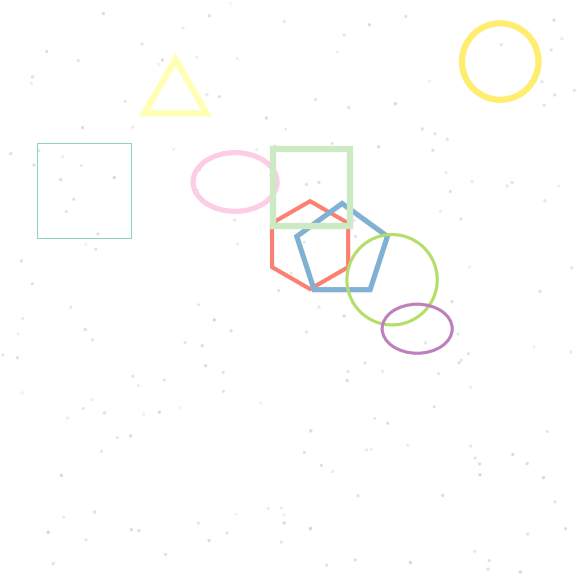[{"shape": "square", "thickness": 0.5, "radius": 0.41, "center": [0.146, 0.669]}, {"shape": "triangle", "thickness": 3, "radius": 0.31, "center": [0.304, 0.834]}, {"shape": "hexagon", "thickness": 2, "radius": 0.38, "center": [0.537, 0.575]}, {"shape": "pentagon", "thickness": 2.5, "radius": 0.41, "center": [0.592, 0.564]}, {"shape": "circle", "thickness": 1.5, "radius": 0.39, "center": [0.679, 0.515]}, {"shape": "oval", "thickness": 2.5, "radius": 0.36, "center": [0.407, 0.684]}, {"shape": "oval", "thickness": 1.5, "radius": 0.3, "center": [0.722, 0.43]}, {"shape": "square", "thickness": 3, "radius": 0.33, "center": [0.539, 0.674]}, {"shape": "circle", "thickness": 3, "radius": 0.33, "center": [0.866, 0.893]}]